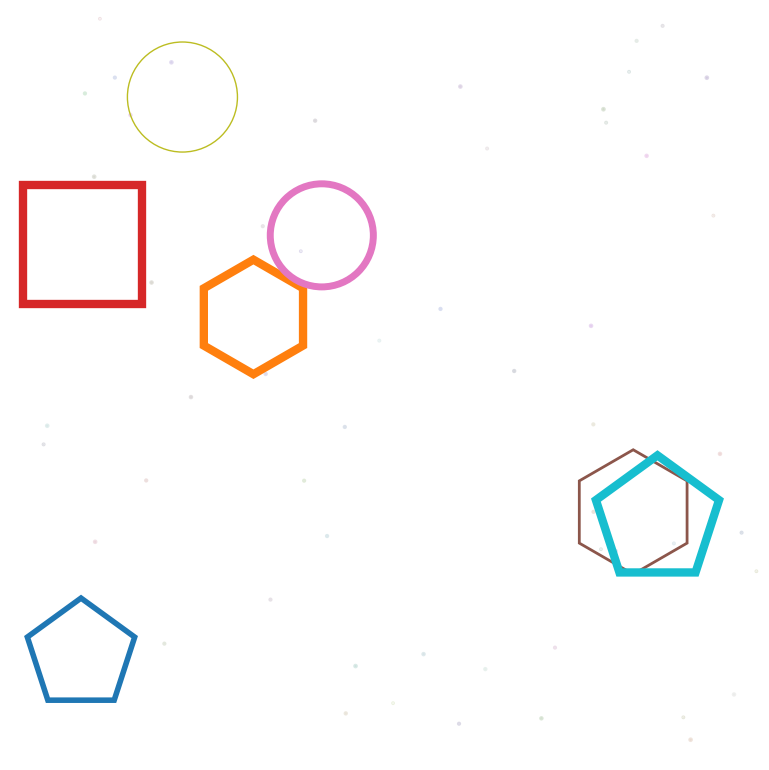[{"shape": "pentagon", "thickness": 2, "radius": 0.37, "center": [0.105, 0.15]}, {"shape": "hexagon", "thickness": 3, "radius": 0.37, "center": [0.329, 0.588]}, {"shape": "square", "thickness": 3, "radius": 0.39, "center": [0.107, 0.682]}, {"shape": "hexagon", "thickness": 1, "radius": 0.4, "center": [0.822, 0.335]}, {"shape": "circle", "thickness": 2.5, "radius": 0.33, "center": [0.418, 0.694]}, {"shape": "circle", "thickness": 0.5, "radius": 0.36, "center": [0.237, 0.874]}, {"shape": "pentagon", "thickness": 3, "radius": 0.42, "center": [0.854, 0.325]}]